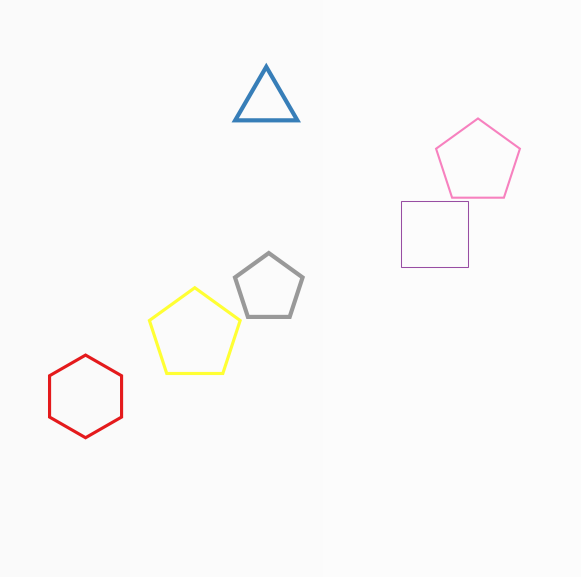[{"shape": "hexagon", "thickness": 1.5, "radius": 0.36, "center": [0.147, 0.313]}, {"shape": "triangle", "thickness": 2, "radius": 0.31, "center": [0.458, 0.822]}, {"shape": "square", "thickness": 0.5, "radius": 0.29, "center": [0.747, 0.594]}, {"shape": "pentagon", "thickness": 1.5, "radius": 0.41, "center": [0.335, 0.419]}, {"shape": "pentagon", "thickness": 1, "radius": 0.38, "center": [0.822, 0.718]}, {"shape": "pentagon", "thickness": 2, "radius": 0.31, "center": [0.462, 0.5]}]